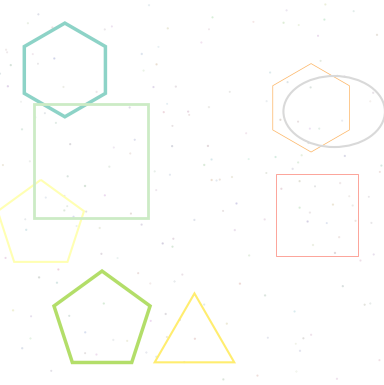[{"shape": "hexagon", "thickness": 2.5, "radius": 0.61, "center": [0.168, 0.818]}, {"shape": "pentagon", "thickness": 1.5, "radius": 0.59, "center": [0.106, 0.415]}, {"shape": "square", "thickness": 0.5, "radius": 0.54, "center": [0.824, 0.441]}, {"shape": "hexagon", "thickness": 0.5, "radius": 0.57, "center": [0.808, 0.72]}, {"shape": "pentagon", "thickness": 2.5, "radius": 0.66, "center": [0.265, 0.165]}, {"shape": "oval", "thickness": 1.5, "radius": 0.66, "center": [0.868, 0.71]}, {"shape": "square", "thickness": 2, "radius": 0.74, "center": [0.237, 0.583]}, {"shape": "triangle", "thickness": 1.5, "radius": 0.6, "center": [0.505, 0.119]}]